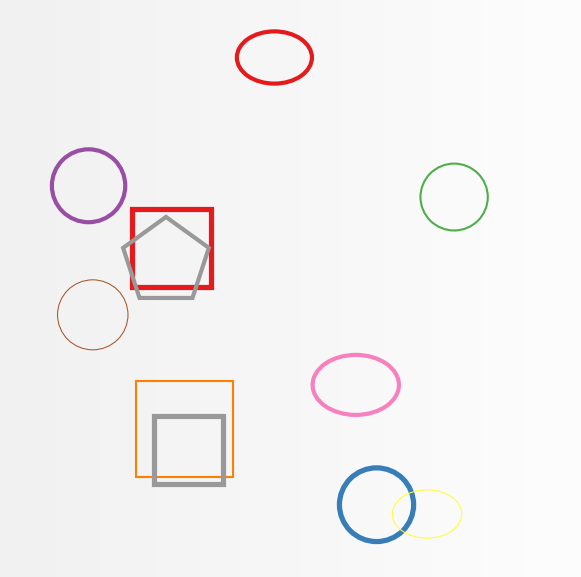[{"shape": "oval", "thickness": 2, "radius": 0.32, "center": [0.472, 0.9]}, {"shape": "square", "thickness": 2.5, "radius": 0.34, "center": [0.295, 0.569]}, {"shape": "circle", "thickness": 2.5, "radius": 0.32, "center": [0.648, 0.125]}, {"shape": "circle", "thickness": 1, "radius": 0.29, "center": [0.781, 0.658]}, {"shape": "circle", "thickness": 2, "radius": 0.32, "center": [0.152, 0.677]}, {"shape": "square", "thickness": 1, "radius": 0.42, "center": [0.318, 0.256]}, {"shape": "oval", "thickness": 0.5, "radius": 0.3, "center": [0.735, 0.109]}, {"shape": "circle", "thickness": 0.5, "radius": 0.3, "center": [0.16, 0.454]}, {"shape": "oval", "thickness": 2, "radius": 0.37, "center": [0.612, 0.333]}, {"shape": "pentagon", "thickness": 2, "radius": 0.39, "center": [0.286, 0.546]}, {"shape": "square", "thickness": 2.5, "radius": 0.3, "center": [0.325, 0.22]}]